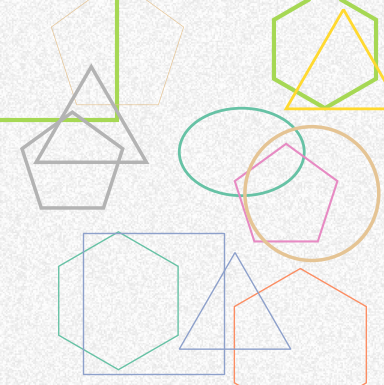[{"shape": "oval", "thickness": 2, "radius": 0.81, "center": [0.628, 0.605]}, {"shape": "hexagon", "thickness": 1, "radius": 0.89, "center": [0.308, 0.219]}, {"shape": "hexagon", "thickness": 1, "radius": 0.99, "center": [0.78, 0.105]}, {"shape": "triangle", "thickness": 1, "radius": 0.84, "center": [0.61, 0.177]}, {"shape": "square", "thickness": 1, "radius": 0.92, "center": [0.398, 0.212]}, {"shape": "pentagon", "thickness": 1.5, "radius": 0.7, "center": [0.743, 0.486]}, {"shape": "square", "thickness": 3, "radius": 0.82, "center": [0.139, 0.854]}, {"shape": "hexagon", "thickness": 3, "radius": 0.77, "center": [0.844, 0.872]}, {"shape": "triangle", "thickness": 2, "radius": 0.86, "center": [0.892, 0.803]}, {"shape": "pentagon", "thickness": 0.5, "radius": 0.9, "center": [0.305, 0.874]}, {"shape": "circle", "thickness": 2.5, "radius": 0.87, "center": [0.81, 0.497]}, {"shape": "triangle", "thickness": 2.5, "radius": 0.83, "center": [0.237, 0.661]}, {"shape": "pentagon", "thickness": 2.5, "radius": 0.69, "center": [0.188, 0.571]}]